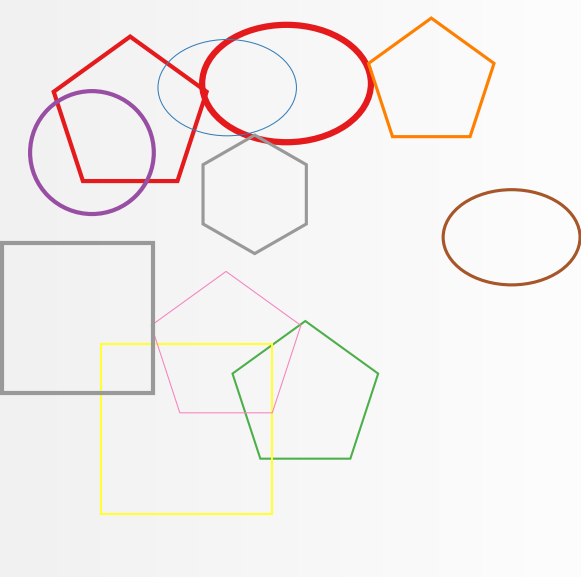[{"shape": "oval", "thickness": 3, "radius": 0.73, "center": [0.493, 0.855]}, {"shape": "pentagon", "thickness": 2, "radius": 0.69, "center": [0.224, 0.798]}, {"shape": "oval", "thickness": 0.5, "radius": 0.6, "center": [0.391, 0.847]}, {"shape": "pentagon", "thickness": 1, "radius": 0.66, "center": [0.525, 0.311]}, {"shape": "circle", "thickness": 2, "radius": 0.53, "center": [0.158, 0.735]}, {"shape": "pentagon", "thickness": 1.5, "radius": 0.57, "center": [0.742, 0.854]}, {"shape": "square", "thickness": 1, "radius": 0.73, "center": [0.321, 0.256]}, {"shape": "oval", "thickness": 1.5, "radius": 0.59, "center": [0.88, 0.588]}, {"shape": "pentagon", "thickness": 0.5, "radius": 0.68, "center": [0.389, 0.394]}, {"shape": "hexagon", "thickness": 1.5, "radius": 0.51, "center": [0.438, 0.663]}, {"shape": "square", "thickness": 2, "radius": 0.65, "center": [0.133, 0.448]}]